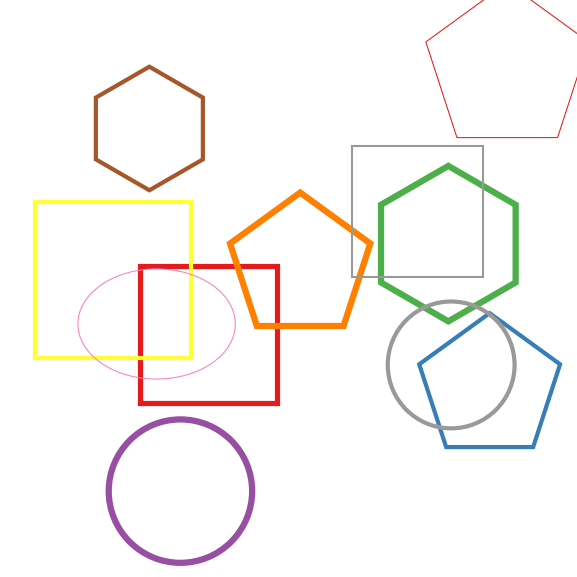[{"shape": "square", "thickness": 2.5, "radius": 0.59, "center": [0.361, 0.419]}, {"shape": "pentagon", "thickness": 0.5, "radius": 0.74, "center": [0.878, 0.881]}, {"shape": "pentagon", "thickness": 2, "radius": 0.64, "center": [0.848, 0.329]}, {"shape": "hexagon", "thickness": 3, "radius": 0.67, "center": [0.776, 0.577]}, {"shape": "circle", "thickness": 3, "radius": 0.62, "center": [0.312, 0.149]}, {"shape": "pentagon", "thickness": 3, "radius": 0.64, "center": [0.52, 0.538]}, {"shape": "square", "thickness": 2, "radius": 0.68, "center": [0.196, 0.515]}, {"shape": "hexagon", "thickness": 2, "radius": 0.53, "center": [0.259, 0.777]}, {"shape": "oval", "thickness": 0.5, "radius": 0.68, "center": [0.271, 0.438]}, {"shape": "circle", "thickness": 2, "radius": 0.55, "center": [0.781, 0.367]}, {"shape": "square", "thickness": 1, "radius": 0.57, "center": [0.722, 0.633]}]